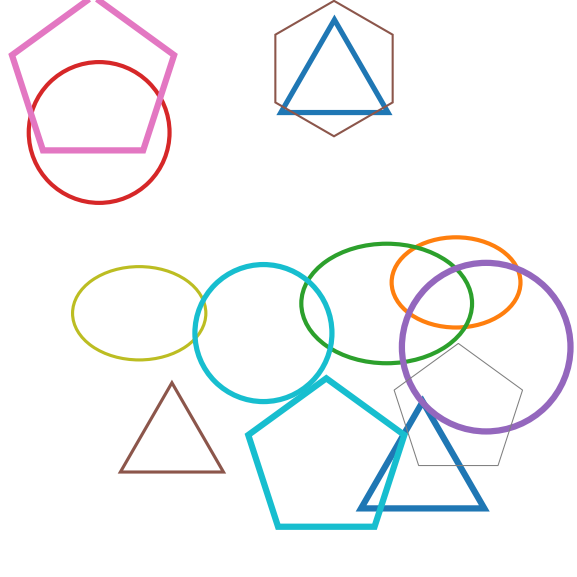[{"shape": "triangle", "thickness": 3, "radius": 0.62, "center": [0.732, 0.18]}, {"shape": "triangle", "thickness": 2.5, "radius": 0.54, "center": [0.579, 0.858]}, {"shape": "oval", "thickness": 2, "radius": 0.56, "center": [0.79, 0.51]}, {"shape": "oval", "thickness": 2, "radius": 0.74, "center": [0.67, 0.474]}, {"shape": "circle", "thickness": 2, "radius": 0.61, "center": [0.172, 0.77]}, {"shape": "circle", "thickness": 3, "radius": 0.73, "center": [0.842, 0.398]}, {"shape": "triangle", "thickness": 1.5, "radius": 0.52, "center": [0.298, 0.233]}, {"shape": "hexagon", "thickness": 1, "radius": 0.59, "center": [0.578, 0.88]}, {"shape": "pentagon", "thickness": 3, "radius": 0.74, "center": [0.161, 0.858]}, {"shape": "pentagon", "thickness": 0.5, "radius": 0.58, "center": [0.794, 0.288]}, {"shape": "oval", "thickness": 1.5, "radius": 0.58, "center": [0.241, 0.457]}, {"shape": "circle", "thickness": 2.5, "radius": 0.59, "center": [0.456, 0.422]}, {"shape": "pentagon", "thickness": 3, "radius": 0.71, "center": [0.565, 0.202]}]